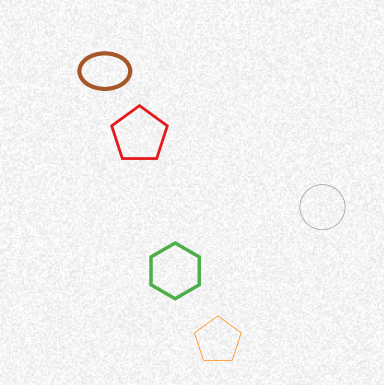[{"shape": "pentagon", "thickness": 2, "radius": 0.38, "center": [0.362, 0.65]}, {"shape": "hexagon", "thickness": 2.5, "radius": 0.36, "center": [0.455, 0.296]}, {"shape": "pentagon", "thickness": 0.5, "radius": 0.32, "center": [0.566, 0.116]}, {"shape": "oval", "thickness": 3, "radius": 0.33, "center": [0.272, 0.815]}, {"shape": "circle", "thickness": 0.5, "radius": 0.29, "center": [0.838, 0.462]}]